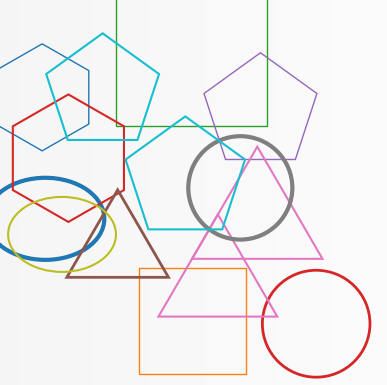[{"shape": "hexagon", "thickness": 1, "radius": 0.69, "center": [0.109, 0.747]}, {"shape": "oval", "thickness": 3, "radius": 0.76, "center": [0.117, 0.432]}, {"shape": "square", "thickness": 1, "radius": 0.69, "center": [0.497, 0.165]}, {"shape": "square", "thickness": 1, "radius": 0.98, "center": [0.495, 0.868]}, {"shape": "hexagon", "thickness": 1.5, "radius": 0.83, "center": [0.176, 0.589]}, {"shape": "circle", "thickness": 2, "radius": 0.69, "center": [0.816, 0.159]}, {"shape": "pentagon", "thickness": 1, "radius": 0.77, "center": [0.672, 0.71]}, {"shape": "triangle", "thickness": 2, "radius": 0.76, "center": [0.304, 0.355]}, {"shape": "triangle", "thickness": 1.5, "radius": 0.97, "center": [0.664, 0.425]}, {"shape": "triangle", "thickness": 1.5, "radius": 0.89, "center": [0.562, 0.266]}, {"shape": "circle", "thickness": 3, "radius": 0.67, "center": [0.62, 0.512]}, {"shape": "oval", "thickness": 1.5, "radius": 0.7, "center": [0.16, 0.391]}, {"shape": "pentagon", "thickness": 1.5, "radius": 0.81, "center": [0.478, 0.535]}, {"shape": "pentagon", "thickness": 1.5, "radius": 0.77, "center": [0.265, 0.76]}]